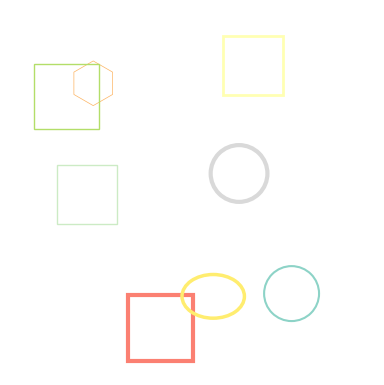[{"shape": "circle", "thickness": 1.5, "radius": 0.36, "center": [0.757, 0.237]}, {"shape": "square", "thickness": 2, "radius": 0.39, "center": [0.657, 0.83]}, {"shape": "square", "thickness": 3, "radius": 0.43, "center": [0.417, 0.147]}, {"shape": "hexagon", "thickness": 0.5, "radius": 0.29, "center": [0.242, 0.784]}, {"shape": "square", "thickness": 1, "radius": 0.42, "center": [0.173, 0.749]}, {"shape": "circle", "thickness": 3, "radius": 0.37, "center": [0.621, 0.549]}, {"shape": "square", "thickness": 1, "radius": 0.39, "center": [0.227, 0.494]}, {"shape": "oval", "thickness": 2.5, "radius": 0.41, "center": [0.554, 0.23]}]